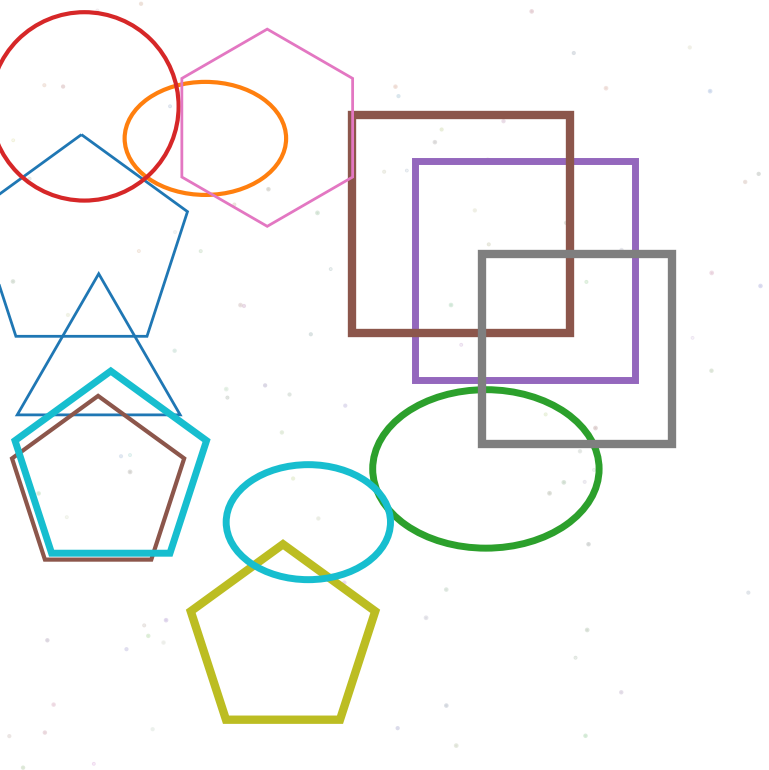[{"shape": "triangle", "thickness": 1, "radius": 0.61, "center": [0.128, 0.522]}, {"shape": "pentagon", "thickness": 1, "radius": 0.72, "center": [0.106, 0.68]}, {"shape": "oval", "thickness": 1.5, "radius": 0.52, "center": [0.267, 0.82]}, {"shape": "oval", "thickness": 2.5, "radius": 0.74, "center": [0.631, 0.391]}, {"shape": "circle", "thickness": 1.5, "radius": 0.61, "center": [0.11, 0.862]}, {"shape": "square", "thickness": 2.5, "radius": 0.71, "center": [0.682, 0.649]}, {"shape": "pentagon", "thickness": 1.5, "radius": 0.59, "center": [0.127, 0.368]}, {"shape": "square", "thickness": 3, "radius": 0.71, "center": [0.599, 0.709]}, {"shape": "hexagon", "thickness": 1, "radius": 0.64, "center": [0.347, 0.834]}, {"shape": "square", "thickness": 3, "radius": 0.62, "center": [0.749, 0.547]}, {"shape": "pentagon", "thickness": 3, "radius": 0.63, "center": [0.368, 0.167]}, {"shape": "pentagon", "thickness": 2.5, "radius": 0.65, "center": [0.144, 0.387]}, {"shape": "oval", "thickness": 2.5, "radius": 0.53, "center": [0.4, 0.322]}]